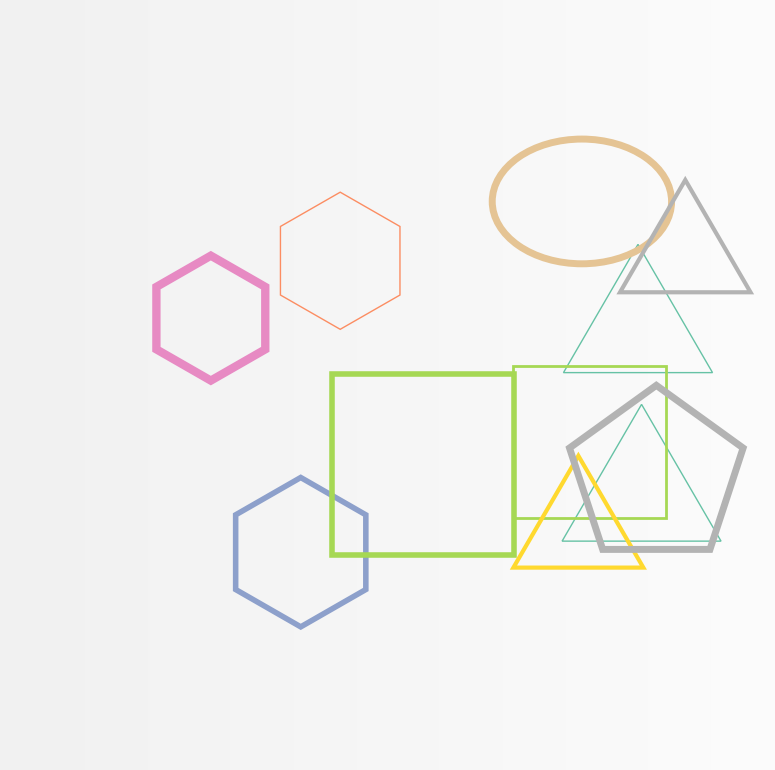[{"shape": "triangle", "thickness": 0.5, "radius": 0.56, "center": [0.823, 0.572]}, {"shape": "triangle", "thickness": 0.5, "radius": 0.59, "center": [0.828, 0.356]}, {"shape": "hexagon", "thickness": 0.5, "radius": 0.45, "center": [0.439, 0.661]}, {"shape": "hexagon", "thickness": 2, "radius": 0.48, "center": [0.388, 0.283]}, {"shape": "hexagon", "thickness": 3, "radius": 0.41, "center": [0.272, 0.587]}, {"shape": "square", "thickness": 1, "radius": 0.49, "center": [0.761, 0.426]}, {"shape": "square", "thickness": 2, "radius": 0.59, "center": [0.546, 0.397]}, {"shape": "triangle", "thickness": 1.5, "radius": 0.48, "center": [0.746, 0.311]}, {"shape": "oval", "thickness": 2.5, "radius": 0.58, "center": [0.751, 0.738]}, {"shape": "triangle", "thickness": 1.5, "radius": 0.49, "center": [0.884, 0.669]}, {"shape": "pentagon", "thickness": 2.5, "radius": 0.59, "center": [0.847, 0.382]}]